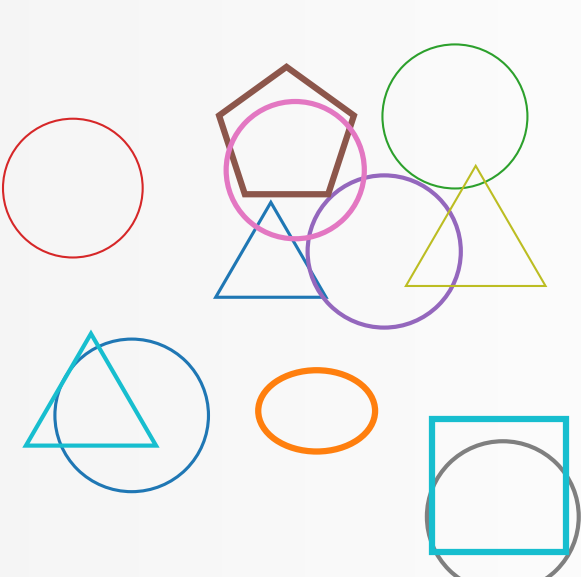[{"shape": "triangle", "thickness": 1.5, "radius": 0.55, "center": [0.466, 0.539]}, {"shape": "circle", "thickness": 1.5, "radius": 0.66, "center": [0.227, 0.28]}, {"shape": "oval", "thickness": 3, "radius": 0.5, "center": [0.545, 0.288]}, {"shape": "circle", "thickness": 1, "radius": 0.62, "center": [0.783, 0.797]}, {"shape": "circle", "thickness": 1, "radius": 0.6, "center": [0.125, 0.673]}, {"shape": "circle", "thickness": 2, "radius": 0.66, "center": [0.661, 0.564]}, {"shape": "pentagon", "thickness": 3, "radius": 0.61, "center": [0.493, 0.761]}, {"shape": "circle", "thickness": 2.5, "radius": 0.59, "center": [0.508, 0.705]}, {"shape": "circle", "thickness": 2, "radius": 0.65, "center": [0.865, 0.104]}, {"shape": "triangle", "thickness": 1, "radius": 0.69, "center": [0.818, 0.573]}, {"shape": "square", "thickness": 3, "radius": 0.58, "center": [0.858, 0.159]}, {"shape": "triangle", "thickness": 2, "radius": 0.65, "center": [0.156, 0.292]}]